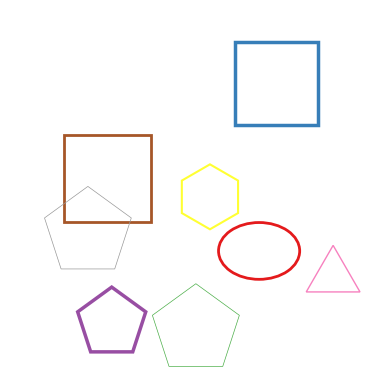[{"shape": "oval", "thickness": 2, "radius": 0.53, "center": [0.673, 0.348]}, {"shape": "square", "thickness": 2.5, "radius": 0.54, "center": [0.717, 0.783]}, {"shape": "pentagon", "thickness": 0.5, "radius": 0.59, "center": [0.509, 0.144]}, {"shape": "pentagon", "thickness": 2.5, "radius": 0.46, "center": [0.29, 0.161]}, {"shape": "hexagon", "thickness": 1.5, "radius": 0.42, "center": [0.545, 0.489]}, {"shape": "square", "thickness": 2, "radius": 0.57, "center": [0.28, 0.536]}, {"shape": "triangle", "thickness": 1, "radius": 0.4, "center": [0.865, 0.282]}, {"shape": "pentagon", "thickness": 0.5, "radius": 0.59, "center": [0.228, 0.397]}]